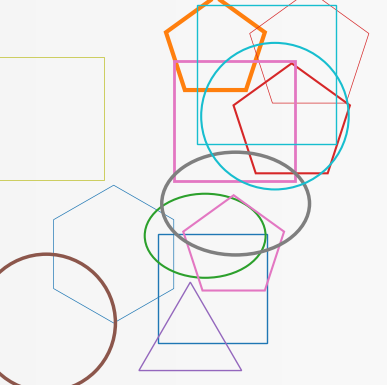[{"shape": "square", "thickness": 1, "radius": 0.71, "center": [0.548, 0.251]}, {"shape": "hexagon", "thickness": 0.5, "radius": 0.89, "center": [0.293, 0.34]}, {"shape": "pentagon", "thickness": 3, "radius": 0.67, "center": [0.556, 0.875]}, {"shape": "oval", "thickness": 1.5, "radius": 0.78, "center": [0.529, 0.388]}, {"shape": "pentagon", "thickness": 1.5, "radius": 0.79, "center": [0.753, 0.678]}, {"shape": "pentagon", "thickness": 0.5, "radius": 0.81, "center": [0.798, 0.863]}, {"shape": "triangle", "thickness": 1, "radius": 0.77, "center": [0.491, 0.114]}, {"shape": "circle", "thickness": 2.5, "radius": 0.89, "center": [0.119, 0.161]}, {"shape": "pentagon", "thickness": 1.5, "radius": 0.68, "center": [0.603, 0.356]}, {"shape": "square", "thickness": 2, "radius": 0.78, "center": [0.604, 0.686]}, {"shape": "oval", "thickness": 2.5, "radius": 0.95, "center": [0.608, 0.471]}, {"shape": "square", "thickness": 0.5, "radius": 0.8, "center": [0.108, 0.692]}, {"shape": "circle", "thickness": 1.5, "radius": 0.95, "center": [0.71, 0.698]}, {"shape": "square", "thickness": 1, "radius": 0.9, "center": [0.688, 0.806]}]